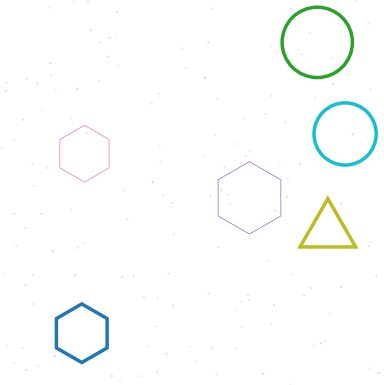[{"shape": "hexagon", "thickness": 2.5, "radius": 0.38, "center": [0.212, 0.134]}, {"shape": "circle", "thickness": 2.5, "radius": 0.46, "center": [0.824, 0.89]}, {"shape": "hexagon", "thickness": 0.5, "radius": 0.47, "center": [0.648, 0.486]}, {"shape": "hexagon", "thickness": 0.5, "radius": 0.37, "center": [0.219, 0.601]}, {"shape": "triangle", "thickness": 2.5, "radius": 0.42, "center": [0.852, 0.4]}, {"shape": "circle", "thickness": 2.5, "radius": 0.4, "center": [0.896, 0.652]}]